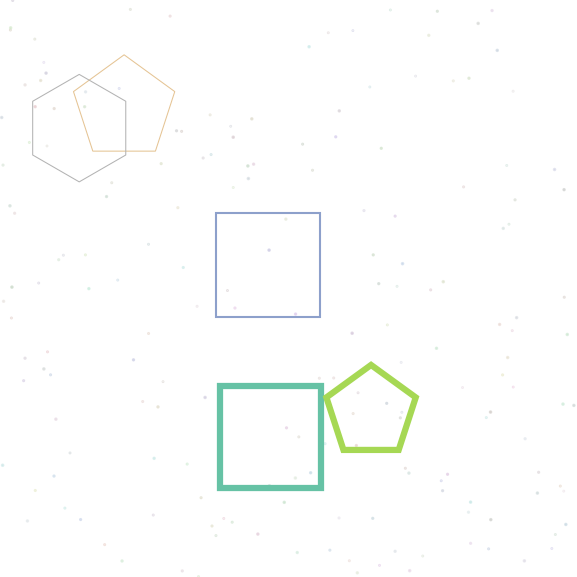[{"shape": "square", "thickness": 3, "radius": 0.44, "center": [0.469, 0.243]}, {"shape": "square", "thickness": 1, "radius": 0.45, "center": [0.464, 0.54]}, {"shape": "pentagon", "thickness": 3, "radius": 0.41, "center": [0.643, 0.286]}, {"shape": "pentagon", "thickness": 0.5, "radius": 0.46, "center": [0.215, 0.812]}, {"shape": "hexagon", "thickness": 0.5, "radius": 0.47, "center": [0.137, 0.777]}]